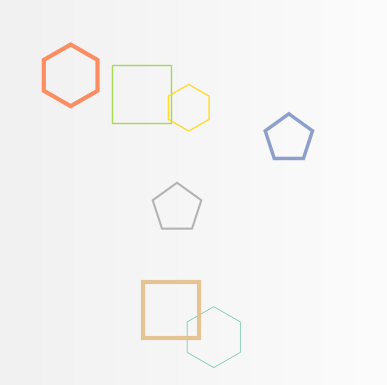[{"shape": "hexagon", "thickness": 0.5, "radius": 0.4, "center": [0.552, 0.124]}, {"shape": "hexagon", "thickness": 3, "radius": 0.4, "center": [0.182, 0.804]}, {"shape": "pentagon", "thickness": 2.5, "radius": 0.32, "center": [0.745, 0.64]}, {"shape": "square", "thickness": 1, "radius": 0.38, "center": [0.365, 0.755]}, {"shape": "hexagon", "thickness": 1, "radius": 0.3, "center": [0.487, 0.72]}, {"shape": "square", "thickness": 3, "radius": 0.36, "center": [0.442, 0.195]}, {"shape": "pentagon", "thickness": 1.5, "radius": 0.33, "center": [0.457, 0.459]}]